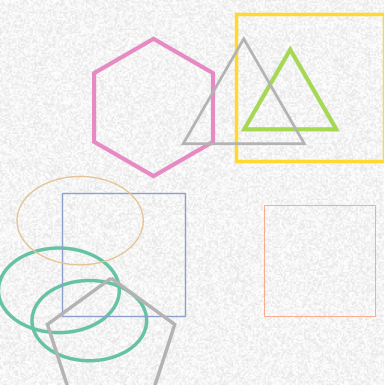[{"shape": "oval", "thickness": 2.5, "radius": 0.78, "center": [0.153, 0.246]}, {"shape": "oval", "thickness": 2.5, "radius": 0.74, "center": [0.232, 0.167]}, {"shape": "square", "thickness": 0.5, "radius": 0.72, "center": [0.83, 0.323]}, {"shape": "square", "thickness": 1, "radius": 0.8, "center": [0.32, 0.339]}, {"shape": "hexagon", "thickness": 3, "radius": 0.89, "center": [0.399, 0.721]}, {"shape": "triangle", "thickness": 3, "radius": 0.69, "center": [0.754, 0.733]}, {"shape": "square", "thickness": 2.5, "radius": 0.96, "center": [0.805, 0.773]}, {"shape": "oval", "thickness": 1, "radius": 0.82, "center": [0.208, 0.427]}, {"shape": "pentagon", "thickness": 2.5, "radius": 0.87, "center": [0.289, 0.104]}, {"shape": "triangle", "thickness": 2, "radius": 0.91, "center": [0.633, 0.718]}]